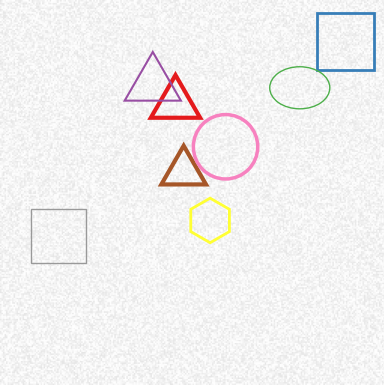[{"shape": "triangle", "thickness": 3, "radius": 0.37, "center": [0.456, 0.731]}, {"shape": "square", "thickness": 2, "radius": 0.37, "center": [0.897, 0.892]}, {"shape": "oval", "thickness": 1, "radius": 0.39, "center": [0.779, 0.772]}, {"shape": "triangle", "thickness": 1.5, "radius": 0.42, "center": [0.397, 0.781]}, {"shape": "hexagon", "thickness": 2, "radius": 0.29, "center": [0.546, 0.427]}, {"shape": "triangle", "thickness": 3, "radius": 0.33, "center": [0.477, 0.554]}, {"shape": "circle", "thickness": 2.5, "radius": 0.42, "center": [0.586, 0.619]}, {"shape": "square", "thickness": 1, "radius": 0.35, "center": [0.152, 0.387]}]